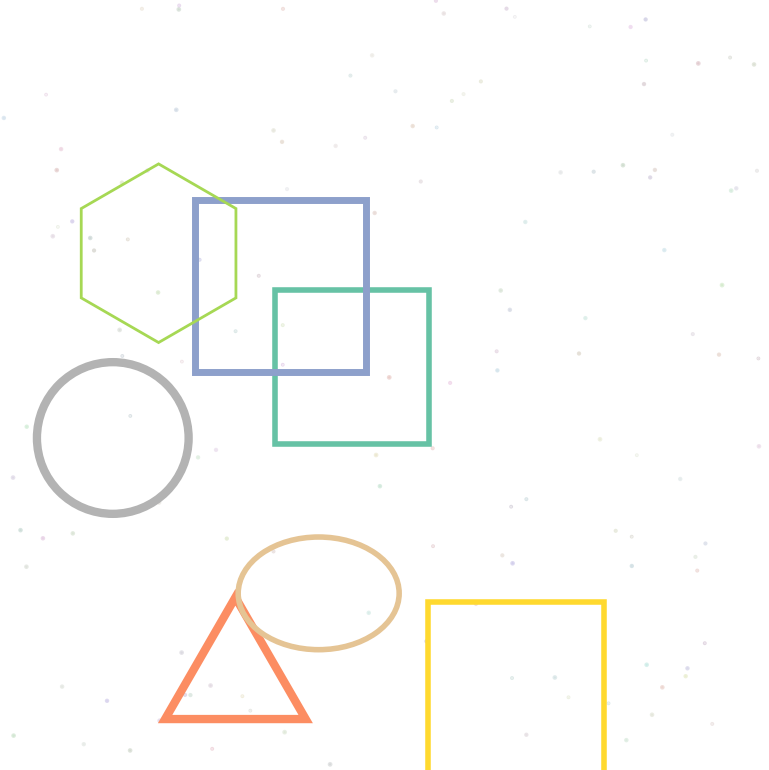[{"shape": "square", "thickness": 2, "radius": 0.5, "center": [0.457, 0.524]}, {"shape": "triangle", "thickness": 3, "radius": 0.53, "center": [0.306, 0.119]}, {"shape": "square", "thickness": 2.5, "radius": 0.56, "center": [0.364, 0.629]}, {"shape": "hexagon", "thickness": 1, "radius": 0.58, "center": [0.206, 0.671]}, {"shape": "square", "thickness": 2, "radius": 0.57, "center": [0.67, 0.104]}, {"shape": "oval", "thickness": 2, "radius": 0.52, "center": [0.414, 0.229]}, {"shape": "circle", "thickness": 3, "radius": 0.49, "center": [0.146, 0.431]}]